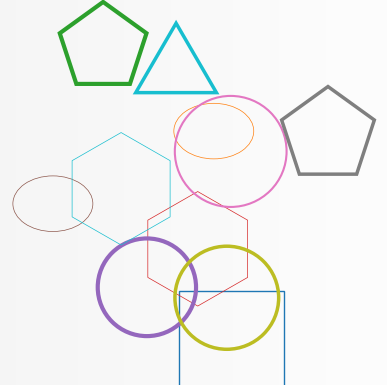[{"shape": "square", "thickness": 1, "radius": 0.68, "center": [0.598, 0.11]}, {"shape": "oval", "thickness": 0.5, "radius": 0.52, "center": [0.552, 0.659]}, {"shape": "pentagon", "thickness": 3, "radius": 0.59, "center": [0.266, 0.877]}, {"shape": "hexagon", "thickness": 0.5, "radius": 0.74, "center": [0.51, 0.354]}, {"shape": "circle", "thickness": 3, "radius": 0.63, "center": [0.379, 0.254]}, {"shape": "oval", "thickness": 0.5, "radius": 0.52, "center": [0.136, 0.471]}, {"shape": "circle", "thickness": 1.5, "radius": 0.72, "center": [0.595, 0.607]}, {"shape": "pentagon", "thickness": 2.5, "radius": 0.63, "center": [0.846, 0.649]}, {"shape": "circle", "thickness": 2.5, "radius": 0.67, "center": [0.585, 0.227]}, {"shape": "triangle", "thickness": 2.5, "radius": 0.6, "center": [0.454, 0.819]}, {"shape": "hexagon", "thickness": 0.5, "radius": 0.73, "center": [0.313, 0.51]}]